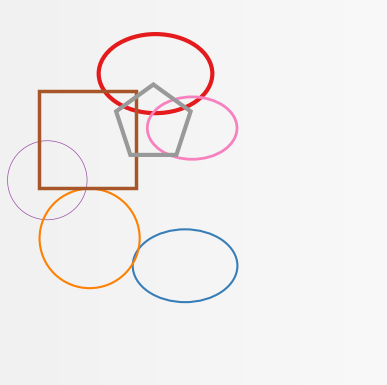[{"shape": "oval", "thickness": 3, "radius": 0.73, "center": [0.401, 0.809]}, {"shape": "oval", "thickness": 1.5, "radius": 0.68, "center": [0.478, 0.31]}, {"shape": "circle", "thickness": 0.5, "radius": 0.51, "center": [0.122, 0.532]}, {"shape": "circle", "thickness": 1.5, "radius": 0.65, "center": [0.231, 0.381]}, {"shape": "square", "thickness": 2.5, "radius": 0.63, "center": [0.226, 0.638]}, {"shape": "oval", "thickness": 2, "radius": 0.58, "center": [0.496, 0.667]}, {"shape": "pentagon", "thickness": 3, "radius": 0.51, "center": [0.396, 0.679]}]